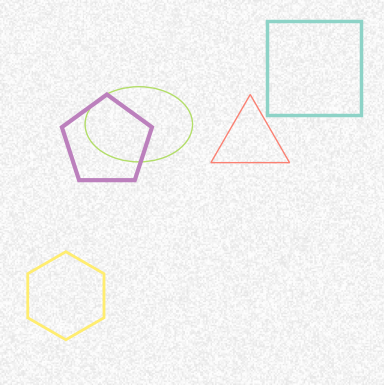[{"shape": "square", "thickness": 2.5, "radius": 0.61, "center": [0.816, 0.824]}, {"shape": "triangle", "thickness": 1, "radius": 0.59, "center": [0.65, 0.637]}, {"shape": "oval", "thickness": 1, "radius": 0.7, "center": [0.361, 0.677]}, {"shape": "pentagon", "thickness": 3, "radius": 0.62, "center": [0.278, 0.632]}, {"shape": "hexagon", "thickness": 2, "radius": 0.57, "center": [0.171, 0.232]}]